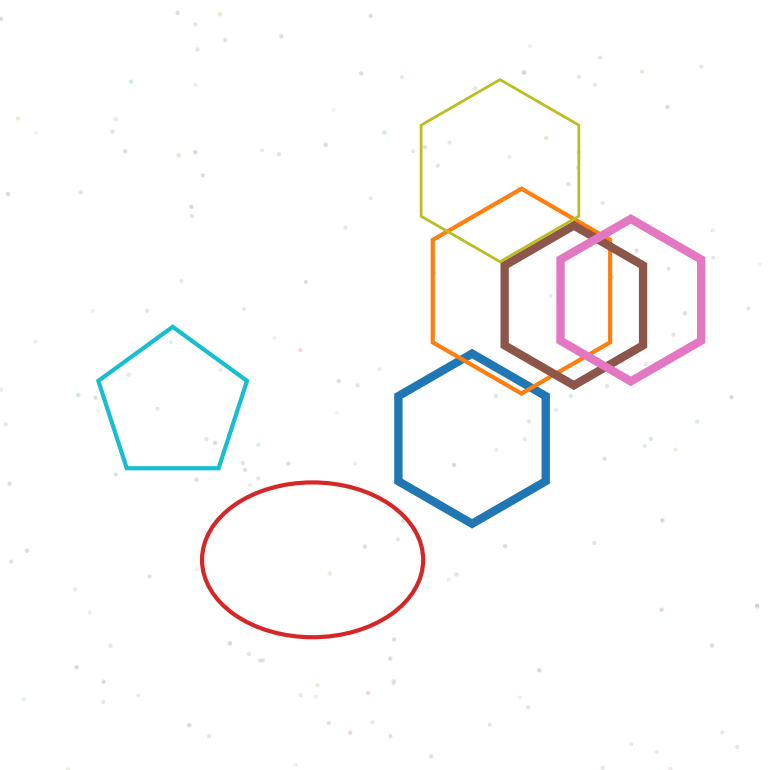[{"shape": "hexagon", "thickness": 3, "radius": 0.55, "center": [0.613, 0.43]}, {"shape": "hexagon", "thickness": 1.5, "radius": 0.67, "center": [0.677, 0.622]}, {"shape": "oval", "thickness": 1.5, "radius": 0.72, "center": [0.406, 0.273]}, {"shape": "hexagon", "thickness": 3, "radius": 0.52, "center": [0.745, 0.603]}, {"shape": "hexagon", "thickness": 3, "radius": 0.53, "center": [0.819, 0.61]}, {"shape": "hexagon", "thickness": 1, "radius": 0.59, "center": [0.649, 0.778]}, {"shape": "pentagon", "thickness": 1.5, "radius": 0.51, "center": [0.224, 0.474]}]